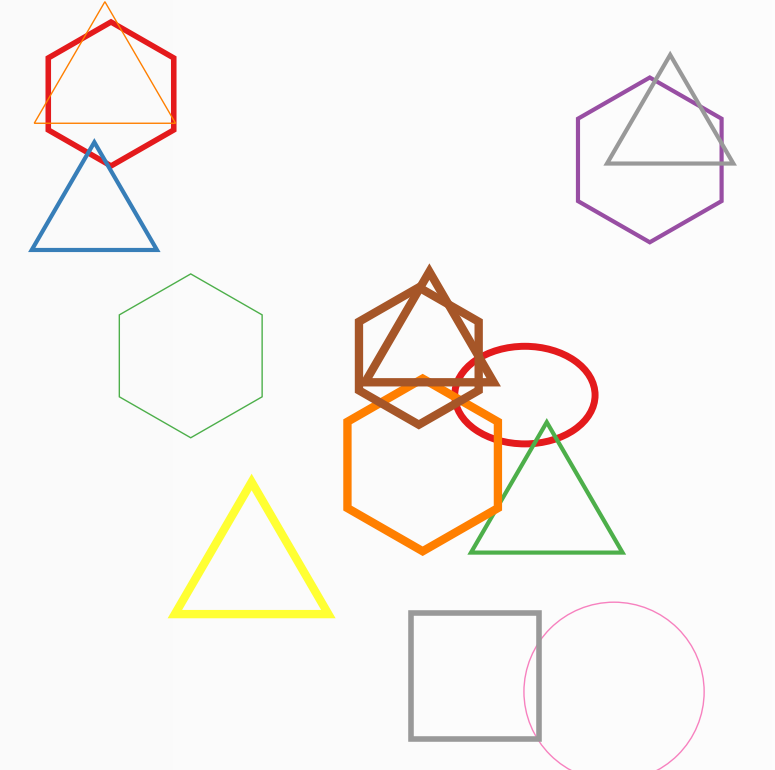[{"shape": "oval", "thickness": 2.5, "radius": 0.45, "center": [0.677, 0.487]}, {"shape": "hexagon", "thickness": 2, "radius": 0.47, "center": [0.143, 0.878]}, {"shape": "triangle", "thickness": 1.5, "radius": 0.47, "center": [0.122, 0.722]}, {"shape": "hexagon", "thickness": 0.5, "radius": 0.53, "center": [0.246, 0.538]}, {"shape": "triangle", "thickness": 1.5, "radius": 0.56, "center": [0.706, 0.339]}, {"shape": "hexagon", "thickness": 1.5, "radius": 0.53, "center": [0.838, 0.792]}, {"shape": "hexagon", "thickness": 3, "radius": 0.56, "center": [0.545, 0.396]}, {"shape": "triangle", "thickness": 0.5, "radius": 0.53, "center": [0.135, 0.893]}, {"shape": "triangle", "thickness": 3, "radius": 0.57, "center": [0.325, 0.26]}, {"shape": "triangle", "thickness": 3, "radius": 0.48, "center": [0.554, 0.551]}, {"shape": "hexagon", "thickness": 3, "radius": 0.45, "center": [0.54, 0.538]}, {"shape": "circle", "thickness": 0.5, "radius": 0.58, "center": [0.792, 0.102]}, {"shape": "triangle", "thickness": 1.5, "radius": 0.47, "center": [0.865, 0.835]}, {"shape": "square", "thickness": 2, "radius": 0.41, "center": [0.612, 0.122]}]